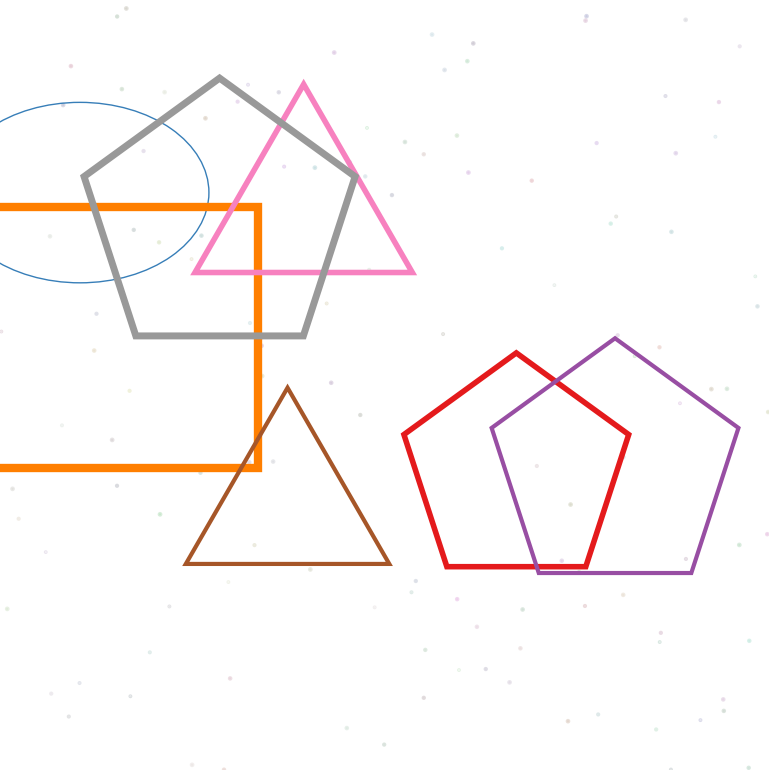[{"shape": "pentagon", "thickness": 2, "radius": 0.77, "center": [0.671, 0.388]}, {"shape": "oval", "thickness": 0.5, "radius": 0.84, "center": [0.104, 0.75]}, {"shape": "pentagon", "thickness": 1.5, "radius": 0.84, "center": [0.799, 0.392]}, {"shape": "square", "thickness": 3, "radius": 0.84, "center": [0.166, 0.562]}, {"shape": "triangle", "thickness": 1.5, "radius": 0.76, "center": [0.373, 0.344]}, {"shape": "triangle", "thickness": 2, "radius": 0.81, "center": [0.394, 0.728]}, {"shape": "pentagon", "thickness": 2.5, "radius": 0.93, "center": [0.285, 0.713]}]